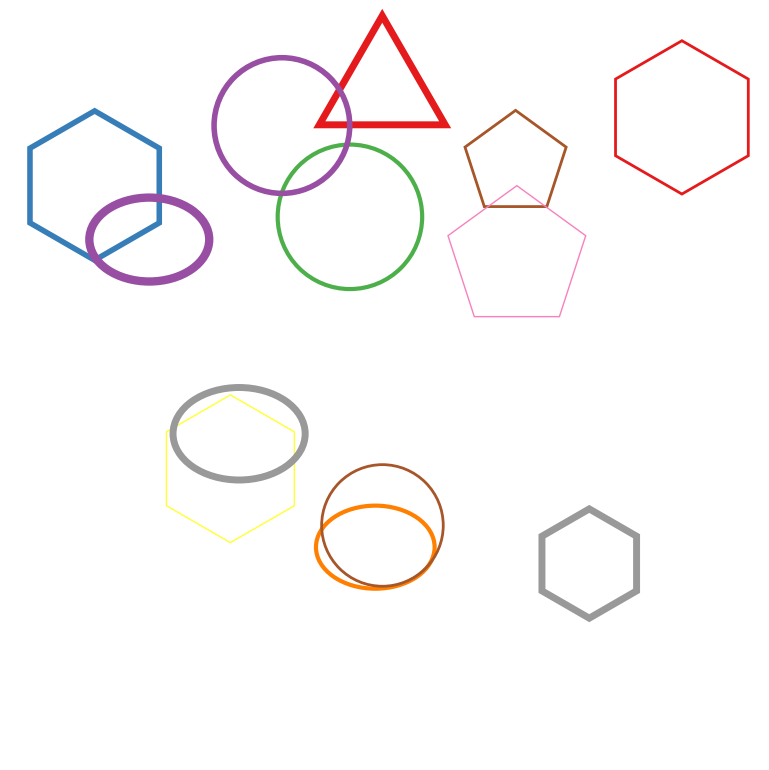[{"shape": "triangle", "thickness": 2.5, "radius": 0.47, "center": [0.496, 0.885]}, {"shape": "hexagon", "thickness": 1, "radius": 0.5, "center": [0.886, 0.848]}, {"shape": "hexagon", "thickness": 2, "radius": 0.48, "center": [0.123, 0.759]}, {"shape": "circle", "thickness": 1.5, "radius": 0.47, "center": [0.454, 0.718]}, {"shape": "circle", "thickness": 2, "radius": 0.44, "center": [0.366, 0.837]}, {"shape": "oval", "thickness": 3, "radius": 0.39, "center": [0.194, 0.689]}, {"shape": "oval", "thickness": 1.5, "radius": 0.39, "center": [0.487, 0.289]}, {"shape": "hexagon", "thickness": 0.5, "radius": 0.48, "center": [0.299, 0.391]}, {"shape": "pentagon", "thickness": 1, "radius": 0.35, "center": [0.67, 0.788]}, {"shape": "circle", "thickness": 1, "radius": 0.39, "center": [0.497, 0.318]}, {"shape": "pentagon", "thickness": 0.5, "radius": 0.47, "center": [0.671, 0.665]}, {"shape": "hexagon", "thickness": 2.5, "radius": 0.35, "center": [0.765, 0.268]}, {"shape": "oval", "thickness": 2.5, "radius": 0.43, "center": [0.311, 0.437]}]